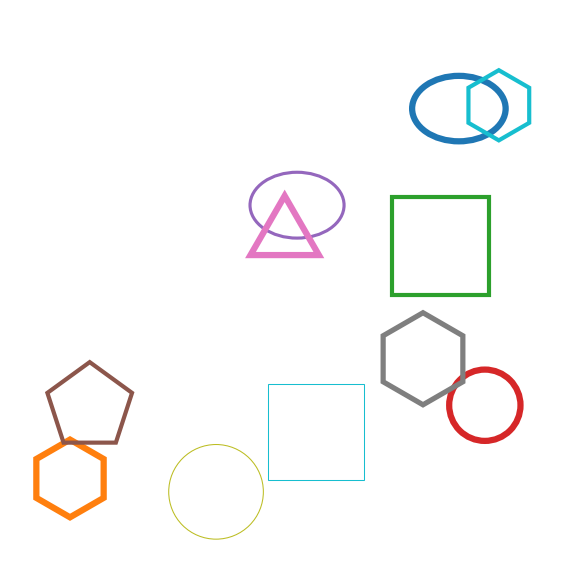[{"shape": "oval", "thickness": 3, "radius": 0.4, "center": [0.795, 0.811]}, {"shape": "hexagon", "thickness": 3, "radius": 0.34, "center": [0.121, 0.171]}, {"shape": "square", "thickness": 2, "radius": 0.42, "center": [0.763, 0.573]}, {"shape": "circle", "thickness": 3, "radius": 0.31, "center": [0.84, 0.297]}, {"shape": "oval", "thickness": 1.5, "radius": 0.41, "center": [0.514, 0.644]}, {"shape": "pentagon", "thickness": 2, "radius": 0.39, "center": [0.155, 0.295]}, {"shape": "triangle", "thickness": 3, "radius": 0.34, "center": [0.493, 0.592]}, {"shape": "hexagon", "thickness": 2.5, "radius": 0.4, "center": [0.732, 0.378]}, {"shape": "circle", "thickness": 0.5, "radius": 0.41, "center": [0.374, 0.147]}, {"shape": "square", "thickness": 0.5, "radius": 0.42, "center": [0.548, 0.251]}, {"shape": "hexagon", "thickness": 2, "radius": 0.3, "center": [0.864, 0.817]}]